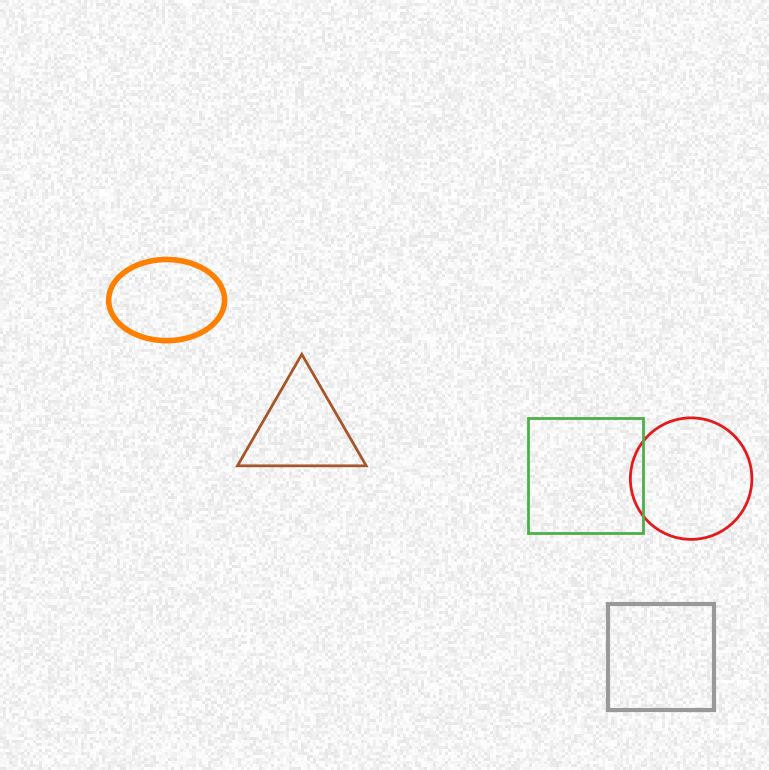[{"shape": "circle", "thickness": 1, "radius": 0.39, "center": [0.898, 0.378]}, {"shape": "square", "thickness": 1, "radius": 0.37, "center": [0.76, 0.382]}, {"shape": "oval", "thickness": 2, "radius": 0.38, "center": [0.216, 0.61]}, {"shape": "triangle", "thickness": 1, "radius": 0.48, "center": [0.392, 0.443]}, {"shape": "square", "thickness": 1.5, "radius": 0.34, "center": [0.858, 0.147]}]